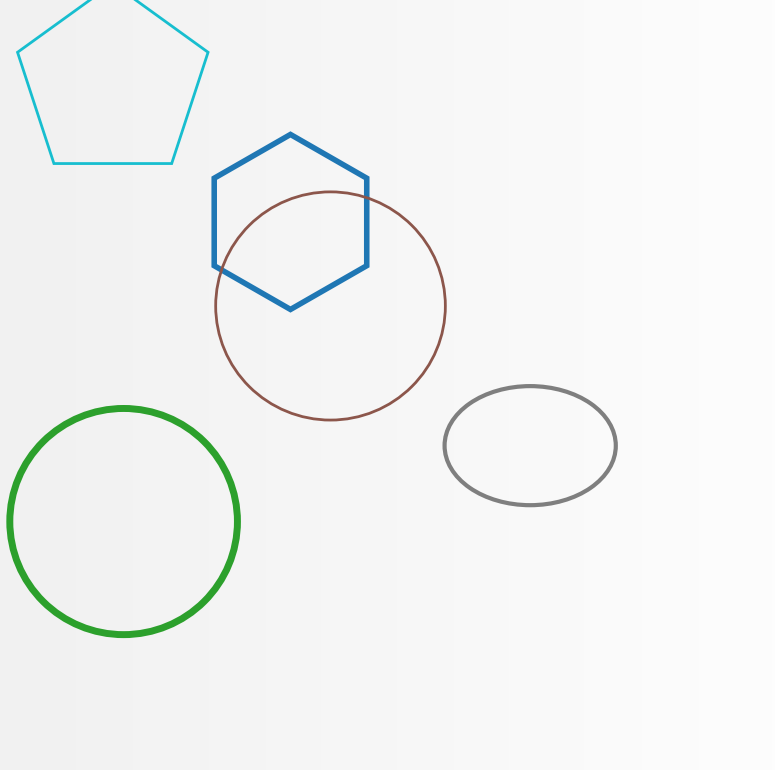[{"shape": "hexagon", "thickness": 2, "radius": 0.57, "center": [0.375, 0.712]}, {"shape": "circle", "thickness": 2.5, "radius": 0.73, "center": [0.16, 0.323]}, {"shape": "circle", "thickness": 1, "radius": 0.74, "center": [0.426, 0.603]}, {"shape": "oval", "thickness": 1.5, "radius": 0.55, "center": [0.684, 0.421]}, {"shape": "pentagon", "thickness": 1, "radius": 0.65, "center": [0.146, 0.892]}]